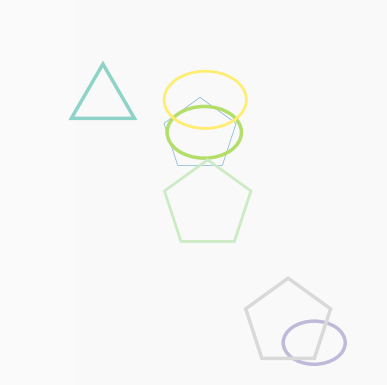[{"shape": "triangle", "thickness": 2.5, "radius": 0.47, "center": [0.266, 0.74]}, {"shape": "oval", "thickness": 2.5, "radius": 0.4, "center": [0.811, 0.11]}, {"shape": "pentagon", "thickness": 0.5, "radius": 0.49, "center": [0.516, 0.649]}, {"shape": "oval", "thickness": 2.5, "radius": 0.48, "center": [0.527, 0.656]}, {"shape": "pentagon", "thickness": 2.5, "radius": 0.58, "center": [0.744, 0.162]}, {"shape": "pentagon", "thickness": 2, "radius": 0.59, "center": [0.536, 0.468]}, {"shape": "oval", "thickness": 2, "radius": 0.53, "center": [0.53, 0.741]}]